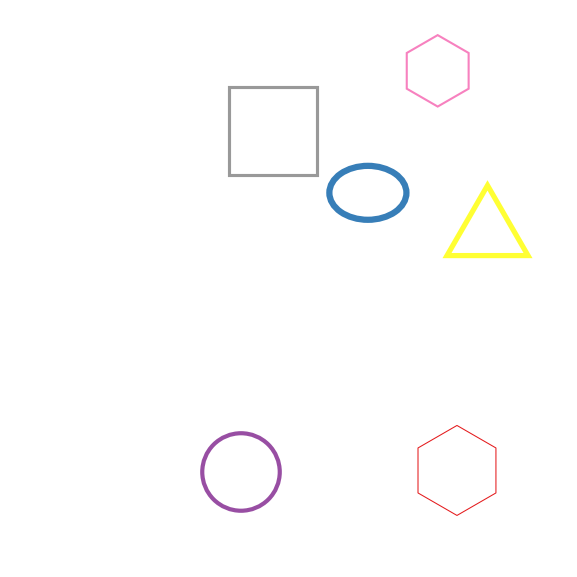[{"shape": "hexagon", "thickness": 0.5, "radius": 0.39, "center": [0.791, 0.184]}, {"shape": "oval", "thickness": 3, "radius": 0.33, "center": [0.637, 0.665]}, {"shape": "circle", "thickness": 2, "radius": 0.34, "center": [0.417, 0.182]}, {"shape": "triangle", "thickness": 2.5, "radius": 0.4, "center": [0.844, 0.597]}, {"shape": "hexagon", "thickness": 1, "radius": 0.31, "center": [0.758, 0.876]}, {"shape": "square", "thickness": 1.5, "radius": 0.38, "center": [0.473, 0.773]}]